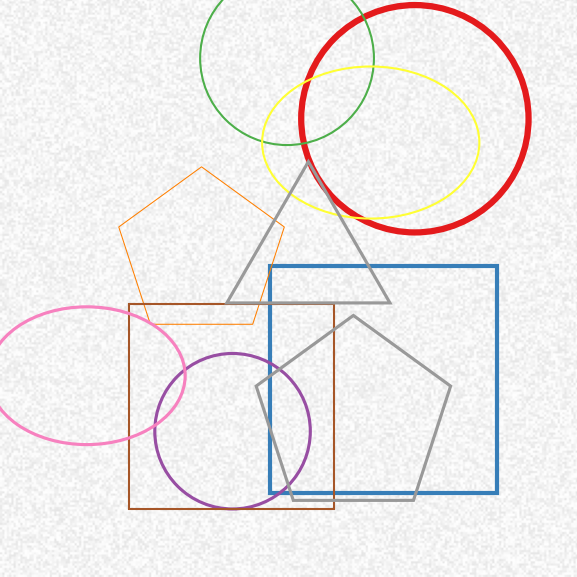[{"shape": "circle", "thickness": 3, "radius": 0.98, "center": [0.718, 0.794]}, {"shape": "square", "thickness": 2, "radius": 0.98, "center": [0.664, 0.341]}, {"shape": "circle", "thickness": 1, "radius": 0.75, "center": [0.497, 0.898]}, {"shape": "circle", "thickness": 1.5, "radius": 0.67, "center": [0.403, 0.252]}, {"shape": "pentagon", "thickness": 0.5, "radius": 0.75, "center": [0.349, 0.56]}, {"shape": "oval", "thickness": 1, "radius": 0.94, "center": [0.642, 0.752]}, {"shape": "square", "thickness": 1, "radius": 0.89, "center": [0.401, 0.295]}, {"shape": "oval", "thickness": 1.5, "radius": 0.85, "center": [0.15, 0.349]}, {"shape": "triangle", "thickness": 1.5, "radius": 0.82, "center": [0.534, 0.556]}, {"shape": "pentagon", "thickness": 1.5, "radius": 0.89, "center": [0.612, 0.276]}]